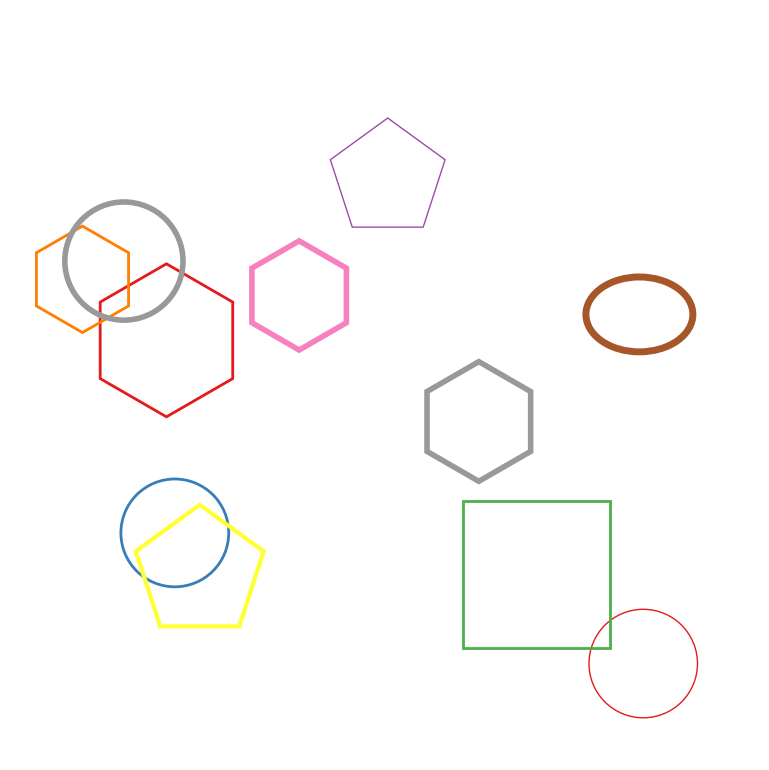[{"shape": "circle", "thickness": 0.5, "radius": 0.35, "center": [0.835, 0.138]}, {"shape": "hexagon", "thickness": 1, "radius": 0.5, "center": [0.216, 0.558]}, {"shape": "circle", "thickness": 1, "radius": 0.35, "center": [0.227, 0.308]}, {"shape": "square", "thickness": 1, "radius": 0.48, "center": [0.697, 0.253]}, {"shape": "pentagon", "thickness": 0.5, "radius": 0.39, "center": [0.504, 0.768]}, {"shape": "hexagon", "thickness": 1, "radius": 0.35, "center": [0.107, 0.637]}, {"shape": "pentagon", "thickness": 1.5, "radius": 0.44, "center": [0.259, 0.257]}, {"shape": "oval", "thickness": 2.5, "radius": 0.35, "center": [0.83, 0.592]}, {"shape": "hexagon", "thickness": 2, "radius": 0.35, "center": [0.389, 0.616]}, {"shape": "circle", "thickness": 2, "radius": 0.38, "center": [0.161, 0.661]}, {"shape": "hexagon", "thickness": 2, "radius": 0.39, "center": [0.622, 0.453]}]